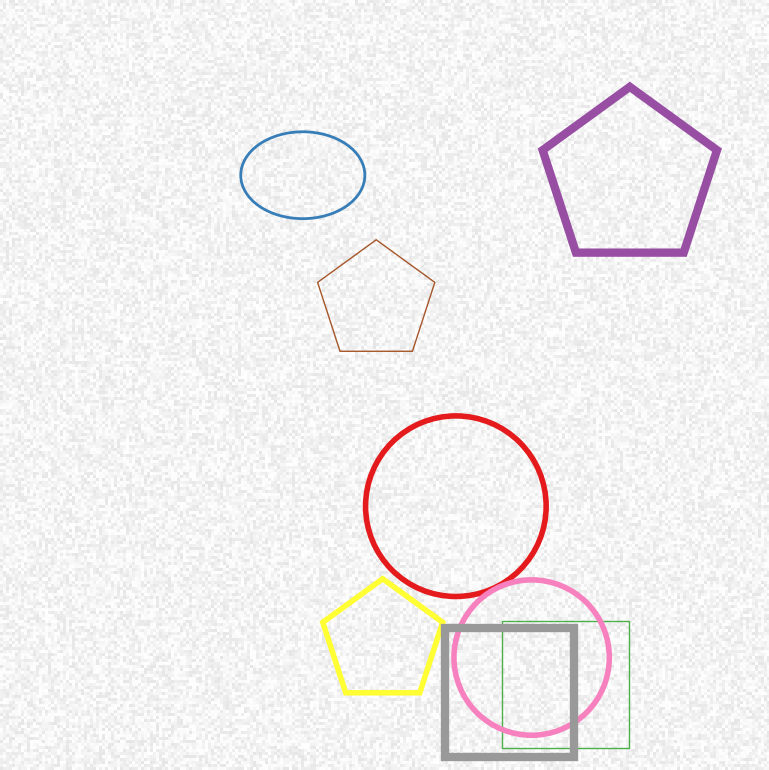[{"shape": "circle", "thickness": 2, "radius": 0.59, "center": [0.592, 0.343]}, {"shape": "oval", "thickness": 1, "radius": 0.4, "center": [0.393, 0.772]}, {"shape": "square", "thickness": 0.5, "radius": 0.41, "center": [0.735, 0.111]}, {"shape": "pentagon", "thickness": 3, "radius": 0.6, "center": [0.818, 0.768]}, {"shape": "pentagon", "thickness": 2, "radius": 0.41, "center": [0.497, 0.166]}, {"shape": "pentagon", "thickness": 0.5, "radius": 0.4, "center": [0.489, 0.609]}, {"shape": "circle", "thickness": 2, "radius": 0.5, "center": [0.69, 0.146]}, {"shape": "square", "thickness": 3, "radius": 0.42, "center": [0.662, 0.101]}]